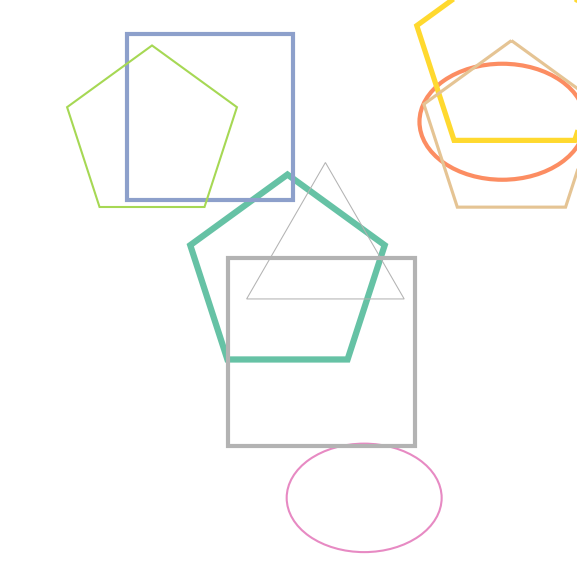[{"shape": "pentagon", "thickness": 3, "radius": 0.89, "center": [0.498, 0.52]}, {"shape": "oval", "thickness": 2, "radius": 0.72, "center": [0.87, 0.788]}, {"shape": "square", "thickness": 2, "radius": 0.72, "center": [0.364, 0.797]}, {"shape": "oval", "thickness": 1, "radius": 0.67, "center": [0.631, 0.137]}, {"shape": "pentagon", "thickness": 1, "radius": 0.77, "center": [0.263, 0.766]}, {"shape": "pentagon", "thickness": 2.5, "radius": 0.89, "center": [0.891, 0.9]}, {"shape": "pentagon", "thickness": 1.5, "radius": 0.8, "center": [0.886, 0.769]}, {"shape": "square", "thickness": 2, "radius": 0.81, "center": [0.557, 0.389]}, {"shape": "triangle", "thickness": 0.5, "radius": 0.79, "center": [0.563, 0.56]}]